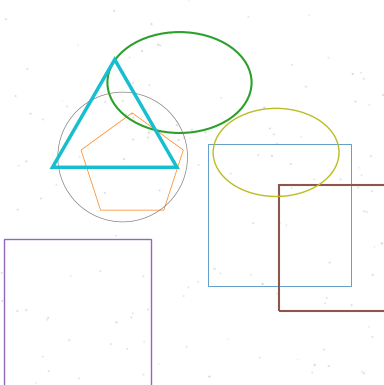[{"shape": "square", "thickness": 0.5, "radius": 0.92, "center": [0.726, 0.441]}, {"shape": "pentagon", "thickness": 0.5, "radius": 0.7, "center": [0.343, 0.567]}, {"shape": "oval", "thickness": 1.5, "radius": 0.94, "center": [0.466, 0.786]}, {"shape": "square", "thickness": 1, "radius": 0.95, "center": [0.202, 0.189]}, {"shape": "square", "thickness": 1.5, "radius": 0.82, "center": [0.888, 0.357]}, {"shape": "circle", "thickness": 0.5, "radius": 0.84, "center": [0.319, 0.592]}, {"shape": "oval", "thickness": 1, "radius": 0.82, "center": [0.717, 0.604]}, {"shape": "triangle", "thickness": 2.5, "radius": 0.93, "center": [0.298, 0.659]}]